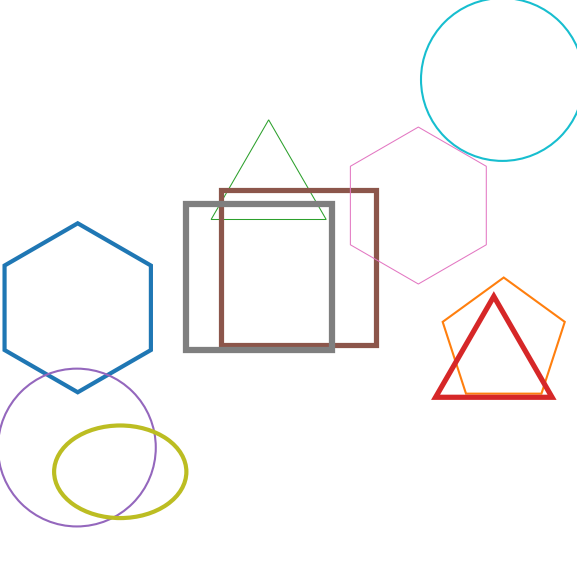[{"shape": "hexagon", "thickness": 2, "radius": 0.73, "center": [0.135, 0.466]}, {"shape": "pentagon", "thickness": 1, "radius": 0.56, "center": [0.872, 0.407]}, {"shape": "triangle", "thickness": 0.5, "radius": 0.58, "center": [0.465, 0.677]}, {"shape": "triangle", "thickness": 2.5, "radius": 0.58, "center": [0.855, 0.369]}, {"shape": "circle", "thickness": 1, "radius": 0.68, "center": [0.133, 0.224]}, {"shape": "square", "thickness": 2.5, "radius": 0.67, "center": [0.517, 0.536]}, {"shape": "hexagon", "thickness": 0.5, "radius": 0.68, "center": [0.724, 0.643]}, {"shape": "square", "thickness": 3, "radius": 0.63, "center": [0.448, 0.52]}, {"shape": "oval", "thickness": 2, "radius": 0.57, "center": [0.208, 0.182]}, {"shape": "circle", "thickness": 1, "radius": 0.7, "center": [0.87, 0.861]}]